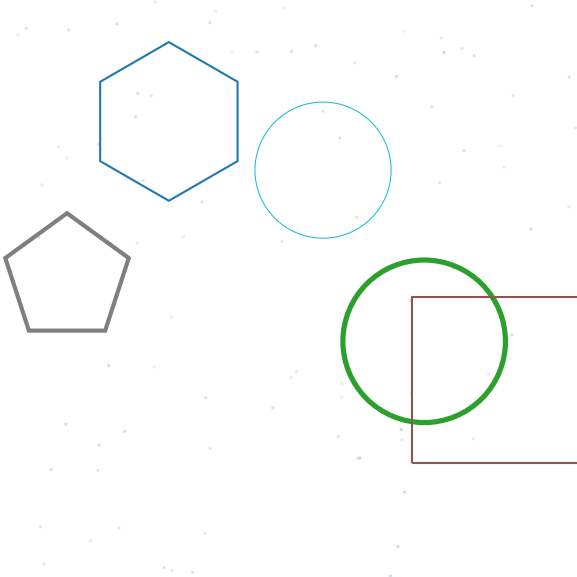[{"shape": "hexagon", "thickness": 1, "radius": 0.69, "center": [0.292, 0.789]}, {"shape": "circle", "thickness": 2.5, "radius": 0.7, "center": [0.734, 0.408]}, {"shape": "square", "thickness": 1, "radius": 0.72, "center": [0.857, 0.341]}, {"shape": "pentagon", "thickness": 2, "radius": 0.56, "center": [0.116, 0.518]}, {"shape": "circle", "thickness": 0.5, "radius": 0.59, "center": [0.559, 0.705]}]